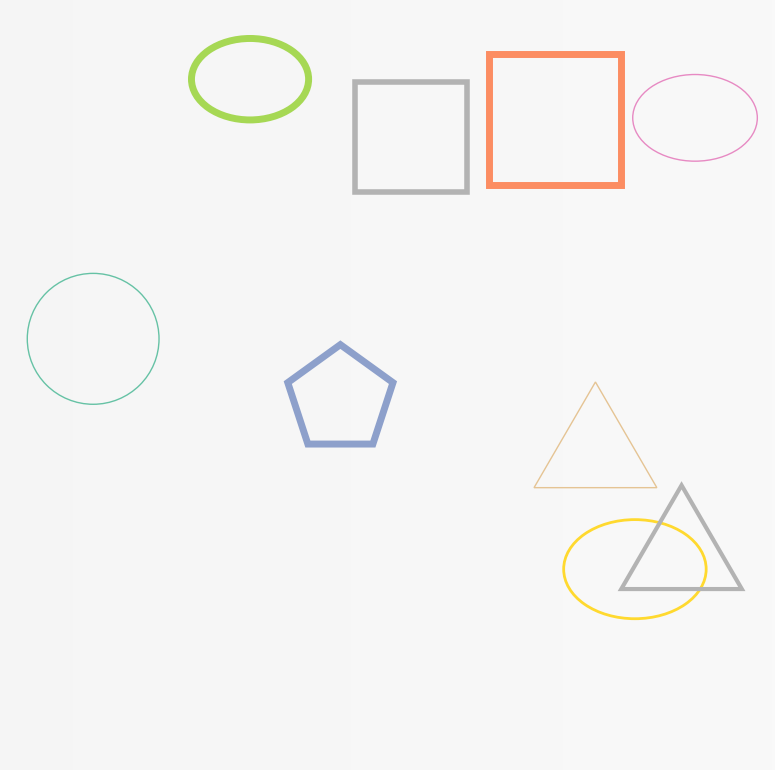[{"shape": "circle", "thickness": 0.5, "radius": 0.42, "center": [0.12, 0.56]}, {"shape": "square", "thickness": 2.5, "radius": 0.42, "center": [0.716, 0.845]}, {"shape": "pentagon", "thickness": 2.5, "radius": 0.36, "center": [0.439, 0.481]}, {"shape": "oval", "thickness": 0.5, "radius": 0.4, "center": [0.897, 0.847]}, {"shape": "oval", "thickness": 2.5, "radius": 0.38, "center": [0.323, 0.897]}, {"shape": "oval", "thickness": 1, "radius": 0.46, "center": [0.819, 0.261]}, {"shape": "triangle", "thickness": 0.5, "radius": 0.46, "center": [0.768, 0.412]}, {"shape": "square", "thickness": 2, "radius": 0.36, "center": [0.53, 0.822]}, {"shape": "triangle", "thickness": 1.5, "radius": 0.45, "center": [0.879, 0.28]}]